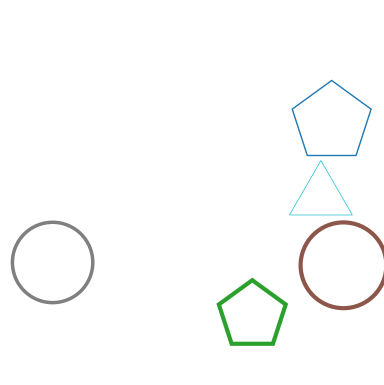[{"shape": "pentagon", "thickness": 1, "radius": 0.54, "center": [0.861, 0.683]}, {"shape": "pentagon", "thickness": 3, "radius": 0.46, "center": [0.655, 0.181]}, {"shape": "circle", "thickness": 3, "radius": 0.56, "center": [0.892, 0.311]}, {"shape": "circle", "thickness": 2.5, "radius": 0.52, "center": [0.137, 0.318]}, {"shape": "triangle", "thickness": 0.5, "radius": 0.47, "center": [0.834, 0.489]}]